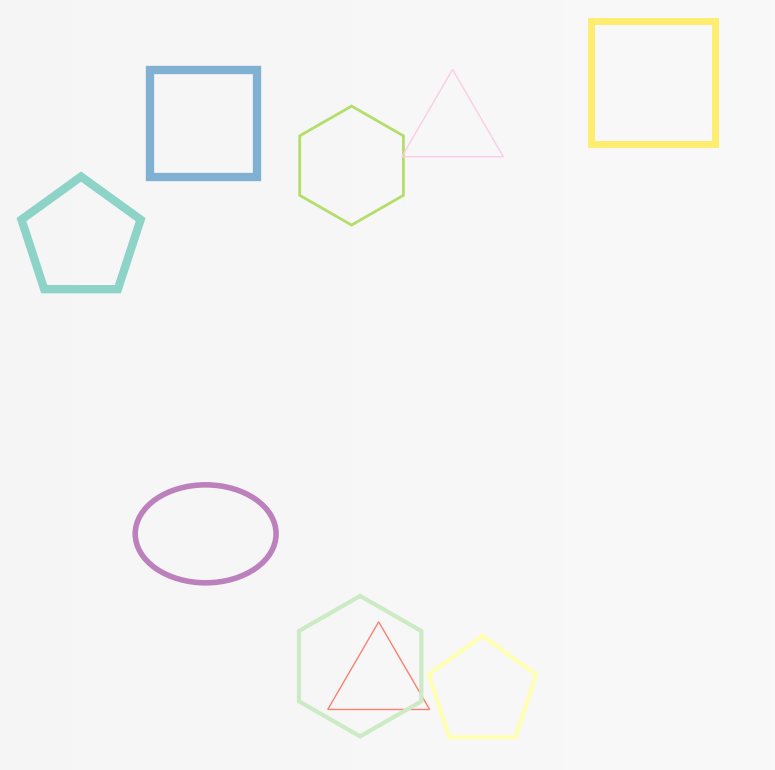[{"shape": "pentagon", "thickness": 3, "radius": 0.4, "center": [0.105, 0.69]}, {"shape": "pentagon", "thickness": 1.5, "radius": 0.36, "center": [0.622, 0.101]}, {"shape": "triangle", "thickness": 0.5, "radius": 0.38, "center": [0.489, 0.117]}, {"shape": "square", "thickness": 3, "radius": 0.35, "center": [0.262, 0.839]}, {"shape": "hexagon", "thickness": 1, "radius": 0.39, "center": [0.454, 0.785]}, {"shape": "triangle", "thickness": 0.5, "radius": 0.38, "center": [0.584, 0.834]}, {"shape": "oval", "thickness": 2, "radius": 0.45, "center": [0.265, 0.307]}, {"shape": "hexagon", "thickness": 1.5, "radius": 0.46, "center": [0.465, 0.135]}, {"shape": "square", "thickness": 2.5, "radius": 0.4, "center": [0.843, 0.893]}]